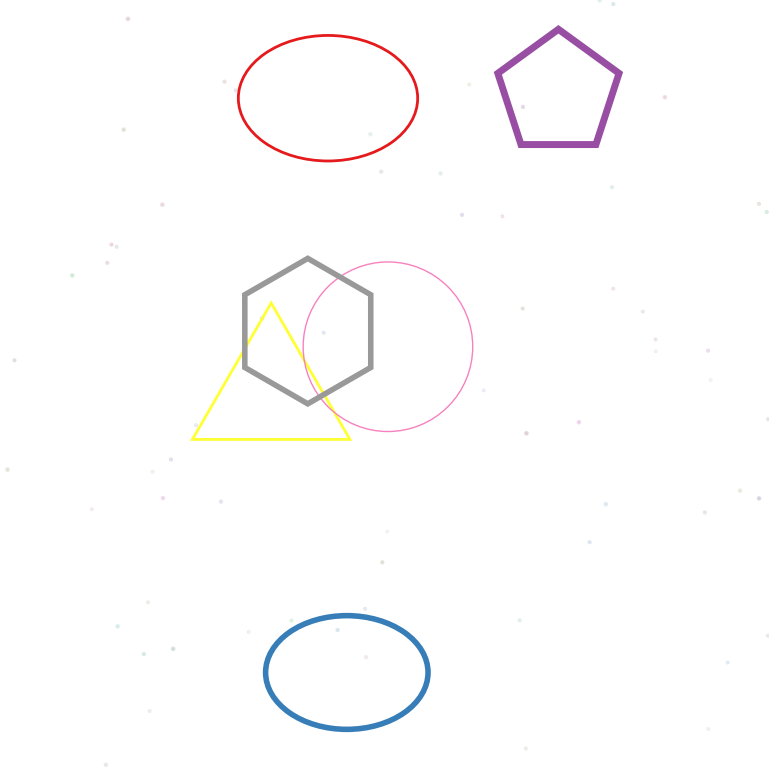[{"shape": "oval", "thickness": 1, "radius": 0.58, "center": [0.426, 0.872]}, {"shape": "oval", "thickness": 2, "radius": 0.53, "center": [0.45, 0.127]}, {"shape": "pentagon", "thickness": 2.5, "radius": 0.41, "center": [0.725, 0.879]}, {"shape": "triangle", "thickness": 1, "radius": 0.59, "center": [0.352, 0.488]}, {"shape": "circle", "thickness": 0.5, "radius": 0.55, "center": [0.504, 0.55]}, {"shape": "hexagon", "thickness": 2, "radius": 0.47, "center": [0.4, 0.57]}]